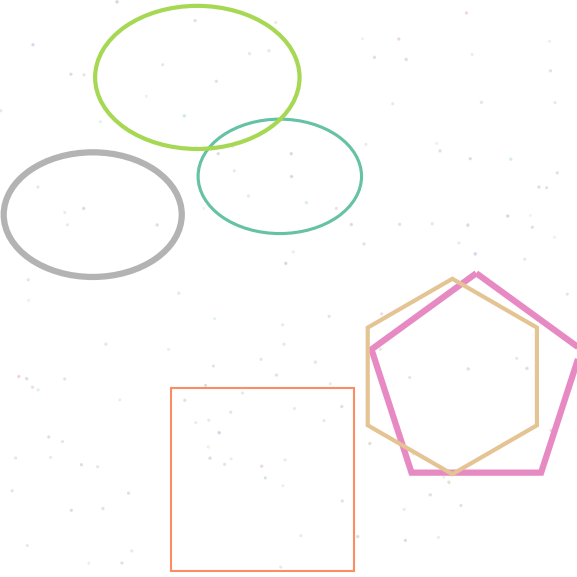[{"shape": "oval", "thickness": 1.5, "radius": 0.71, "center": [0.485, 0.694]}, {"shape": "square", "thickness": 1, "radius": 0.79, "center": [0.455, 0.169]}, {"shape": "pentagon", "thickness": 3, "radius": 0.95, "center": [0.825, 0.335]}, {"shape": "oval", "thickness": 2, "radius": 0.88, "center": [0.342, 0.865]}, {"shape": "hexagon", "thickness": 2, "radius": 0.85, "center": [0.783, 0.347]}, {"shape": "oval", "thickness": 3, "radius": 0.77, "center": [0.161, 0.627]}]